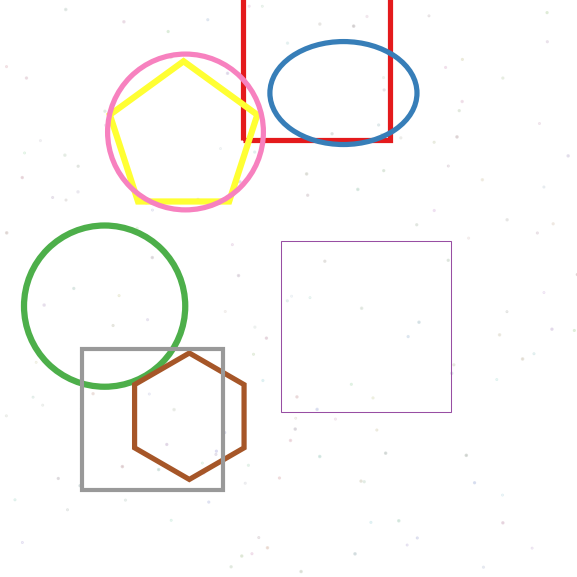[{"shape": "square", "thickness": 2.5, "radius": 0.63, "center": [0.548, 0.884]}, {"shape": "oval", "thickness": 2.5, "radius": 0.64, "center": [0.595, 0.838]}, {"shape": "circle", "thickness": 3, "radius": 0.7, "center": [0.181, 0.469]}, {"shape": "square", "thickness": 0.5, "radius": 0.74, "center": [0.634, 0.434]}, {"shape": "pentagon", "thickness": 3, "radius": 0.67, "center": [0.318, 0.759]}, {"shape": "hexagon", "thickness": 2.5, "radius": 0.55, "center": [0.328, 0.278]}, {"shape": "circle", "thickness": 2.5, "radius": 0.67, "center": [0.321, 0.771]}, {"shape": "square", "thickness": 2, "radius": 0.61, "center": [0.264, 0.273]}]